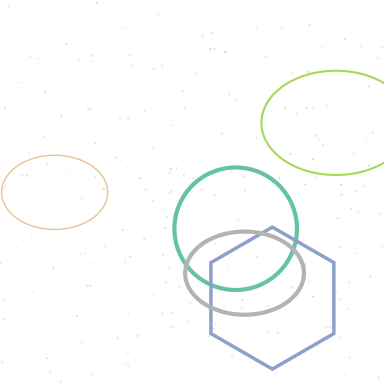[{"shape": "circle", "thickness": 3, "radius": 0.8, "center": [0.612, 0.406]}, {"shape": "hexagon", "thickness": 2.5, "radius": 0.92, "center": [0.708, 0.226]}, {"shape": "oval", "thickness": 1.5, "radius": 0.97, "center": [0.872, 0.681]}, {"shape": "oval", "thickness": 1, "radius": 0.69, "center": [0.142, 0.5]}, {"shape": "oval", "thickness": 3, "radius": 0.77, "center": [0.635, 0.291]}]